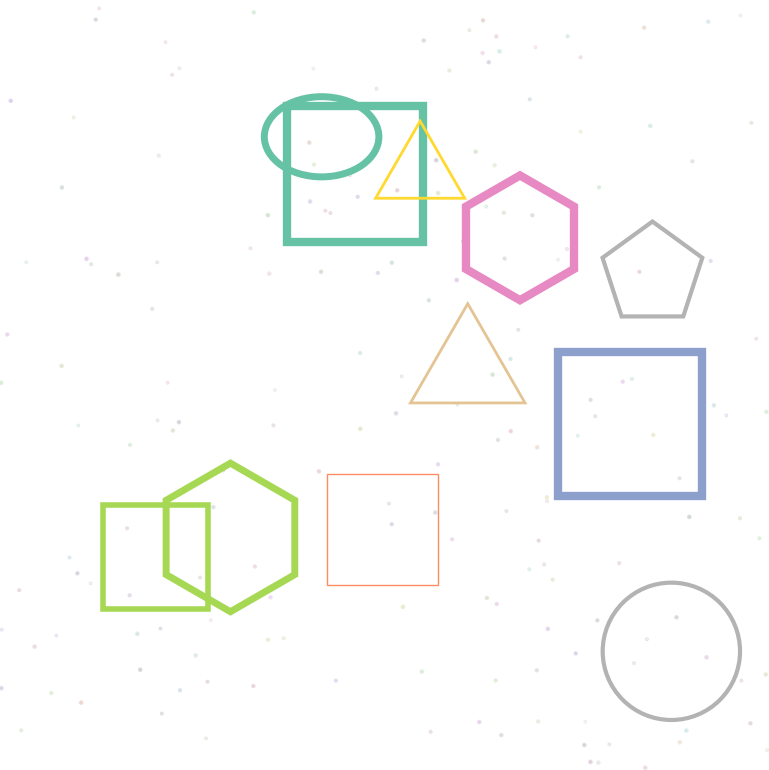[{"shape": "square", "thickness": 3, "radius": 0.44, "center": [0.46, 0.773]}, {"shape": "oval", "thickness": 2.5, "radius": 0.37, "center": [0.418, 0.822]}, {"shape": "square", "thickness": 0.5, "radius": 0.36, "center": [0.497, 0.313]}, {"shape": "square", "thickness": 3, "radius": 0.47, "center": [0.819, 0.449]}, {"shape": "hexagon", "thickness": 3, "radius": 0.41, "center": [0.675, 0.691]}, {"shape": "square", "thickness": 2, "radius": 0.34, "center": [0.202, 0.277]}, {"shape": "hexagon", "thickness": 2.5, "radius": 0.48, "center": [0.299, 0.302]}, {"shape": "triangle", "thickness": 1, "radius": 0.33, "center": [0.546, 0.776]}, {"shape": "triangle", "thickness": 1, "radius": 0.43, "center": [0.607, 0.52]}, {"shape": "pentagon", "thickness": 1.5, "radius": 0.34, "center": [0.847, 0.644]}, {"shape": "circle", "thickness": 1.5, "radius": 0.45, "center": [0.872, 0.154]}]